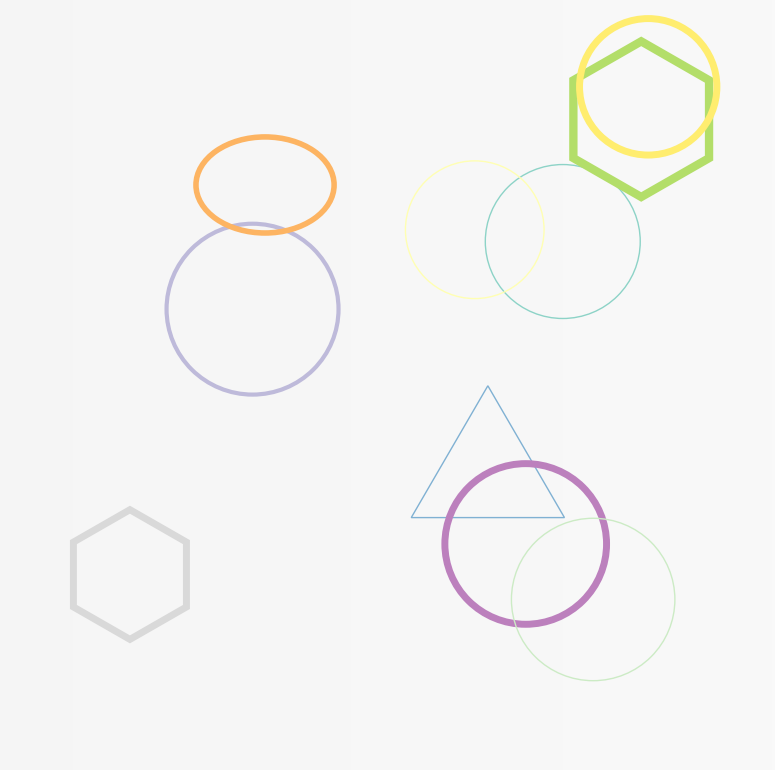[{"shape": "circle", "thickness": 0.5, "radius": 0.5, "center": [0.726, 0.686]}, {"shape": "circle", "thickness": 0.5, "radius": 0.45, "center": [0.613, 0.702]}, {"shape": "circle", "thickness": 1.5, "radius": 0.55, "center": [0.326, 0.598]}, {"shape": "triangle", "thickness": 0.5, "radius": 0.57, "center": [0.629, 0.385]}, {"shape": "oval", "thickness": 2, "radius": 0.45, "center": [0.342, 0.76]}, {"shape": "hexagon", "thickness": 3, "radius": 0.51, "center": [0.827, 0.845]}, {"shape": "hexagon", "thickness": 2.5, "radius": 0.42, "center": [0.168, 0.254]}, {"shape": "circle", "thickness": 2.5, "radius": 0.52, "center": [0.678, 0.294]}, {"shape": "circle", "thickness": 0.5, "radius": 0.53, "center": [0.765, 0.221]}, {"shape": "circle", "thickness": 2.5, "radius": 0.44, "center": [0.836, 0.887]}]